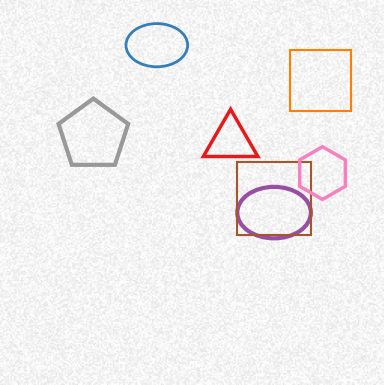[{"shape": "triangle", "thickness": 2.5, "radius": 0.41, "center": [0.599, 0.634]}, {"shape": "oval", "thickness": 2, "radius": 0.4, "center": [0.407, 0.883]}, {"shape": "oval", "thickness": 3, "radius": 0.48, "center": [0.712, 0.448]}, {"shape": "square", "thickness": 1.5, "radius": 0.4, "center": [0.832, 0.792]}, {"shape": "square", "thickness": 1.5, "radius": 0.48, "center": [0.712, 0.485]}, {"shape": "hexagon", "thickness": 2.5, "radius": 0.34, "center": [0.838, 0.55]}, {"shape": "pentagon", "thickness": 3, "radius": 0.48, "center": [0.243, 0.649]}]